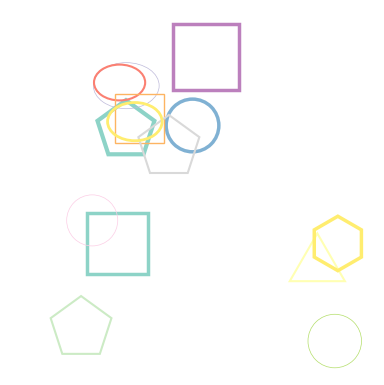[{"shape": "pentagon", "thickness": 3, "radius": 0.39, "center": [0.327, 0.662]}, {"shape": "square", "thickness": 2.5, "radius": 0.39, "center": [0.306, 0.368]}, {"shape": "triangle", "thickness": 1.5, "radius": 0.41, "center": [0.824, 0.311]}, {"shape": "oval", "thickness": 0.5, "radius": 0.43, "center": [0.328, 0.777]}, {"shape": "oval", "thickness": 1.5, "radius": 0.33, "center": [0.311, 0.786]}, {"shape": "circle", "thickness": 2.5, "radius": 0.34, "center": [0.5, 0.674]}, {"shape": "square", "thickness": 1, "radius": 0.32, "center": [0.363, 0.692]}, {"shape": "circle", "thickness": 0.5, "radius": 0.35, "center": [0.87, 0.114]}, {"shape": "circle", "thickness": 0.5, "radius": 0.33, "center": [0.24, 0.428]}, {"shape": "pentagon", "thickness": 1.5, "radius": 0.42, "center": [0.439, 0.618]}, {"shape": "square", "thickness": 2.5, "radius": 0.43, "center": [0.536, 0.853]}, {"shape": "pentagon", "thickness": 1.5, "radius": 0.41, "center": [0.211, 0.148]}, {"shape": "oval", "thickness": 2, "radius": 0.35, "center": [0.35, 0.684]}, {"shape": "hexagon", "thickness": 2.5, "radius": 0.35, "center": [0.877, 0.368]}]